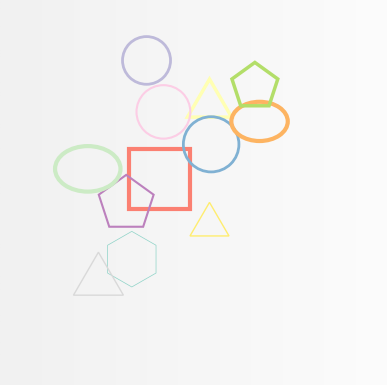[{"shape": "hexagon", "thickness": 0.5, "radius": 0.36, "center": [0.34, 0.327]}, {"shape": "triangle", "thickness": 2.5, "radius": 0.33, "center": [0.541, 0.729]}, {"shape": "circle", "thickness": 2, "radius": 0.31, "center": [0.378, 0.843]}, {"shape": "square", "thickness": 3, "radius": 0.39, "center": [0.411, 0.534]}, {"shape": "circle", "thickness": 2, "radius": 0.36, "center": [0.545, 0.625]}, {"shape": "oval", "thickness": 3, "radius": 0.36, "center": [0.67, 0.685]}, {"shape": "pentagon", "thickness": 2.5, "radius": 0.31, "center": [0.658, 0.776]}, {"shape": "circle", "thickness": 1.5, "radius": 0.35, "center": [0.422, 0.709]}, {"shape": "triangle", "thickness": 1, "radius": 0.37, "center": [0.254, 0.271]}, {"shape": "pentagon", "thickness": 1.5, "radius": 0.37, "center": [0.326, 0.471]}, {"shape": "oval", "thickness": 3, "radius": 0.42, "center": [0.227, 0.561]}, {"shape": "triangle", "thickness": 1, "radius": 0.29, "center": [0.541, 0.416]}]